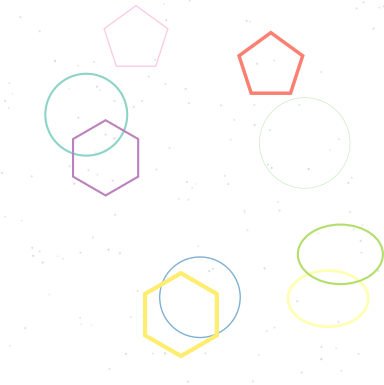[{"shape": "circle", "thickness": 1.5, "radius": 0.53, "center": [0.224, 0.702]}, {"shape": "oval", "thickness": 2, "radius": 0.52, "center": [0.852, 0.224]}, {"shape": "pentagon", "thickness": 2.5, "radius": 0.43, "center": [0.704, 0.828]}, {"shape": "circle", "thickness": 1, "radius": 0.52, "center": [0.519, 0.228]}, {"shape": "oval", "thickness": 1.5, "radius": 0.55, "center": [0.884, 0.339]}, {"shape": "pentagon", "thickness": 1, "radius": 0.44, "center": [0.353, 0.898]}, {"shape": "hexagon", "thickness": 1.5, "radius": 0.49, "center": [0.274, 0.59]}, {"shape": "circle", "thickness": 0.5, "radius": 0.59, "center": [0.792, 0.629]}, {"shape": "hexagon", "thickness": 3, "radius": 0.54, "center": [0.47, 0.183]}]